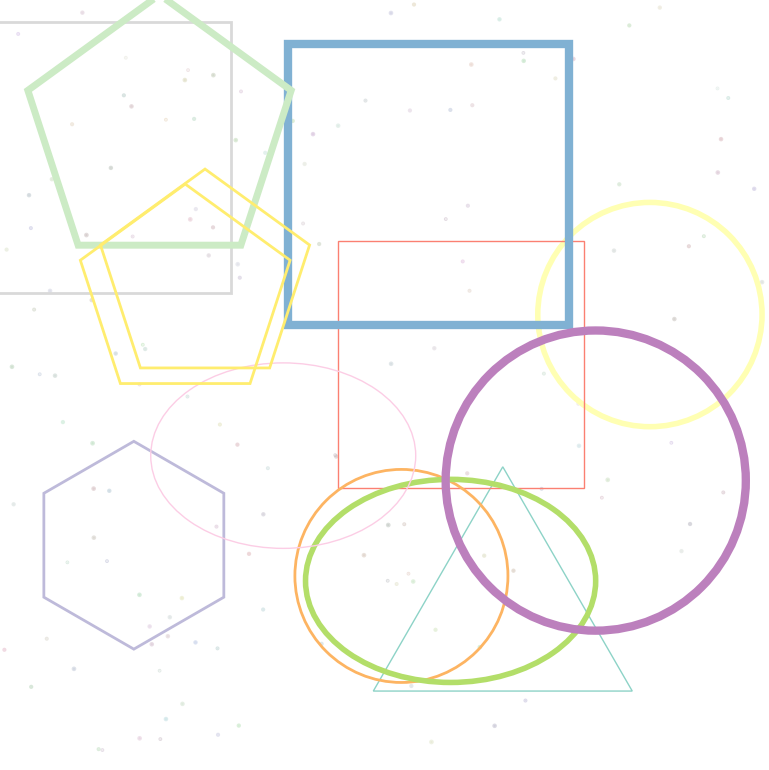[{"shape": "triangle", "thickness": 0.5, "radius": 0.97, "center": [0.653, 0.2]}, {"shape": "circle", "thickness": 2, "radius": 0.73, "center": [0.844, 0.591]}, {"shape": "hexagon", "thickness": 1, "radius": 0.67, "center": [0.174, 0.292]}, {"shape": "square", "thickness": 0.5, "radius": 0.8, "center": [0.599, 0.527]}, {"shape": "square", "thickness": 3, "radius": 0.91, "center": [0.557, 0.76]}, {"shape": "circle", "thickness": 1, "radius": 0.69, "center": [0.521, 0.252]}, {"shape": "oval", "thickness": 2, "radius": 0.94, "center": [0.585, 0.246]}, {"shape": "oval", "thickness": 0.5, "radius": 0.86, "center": [0.368, 0.408]}, {"shape": "square", "thickness": 1, "radius": 0.88, "center": [0.124, 0.795]}, {"shape": "circle", "thickness": 3, "radius": 0.97, "center": [0.774, 0.376]}, {"shape": "pentagon", "thickness": 2.5, "radius": 0.9, "center": [0.207, 0.827]}, {"shape": "pentagon", "thickness": 1, "radius": 0.71, "center": [0.266, 0.638]}, {"shape": "pentagon", "thickness": 1, "radius": 0.72, "center": [0.241, 0.618]}]